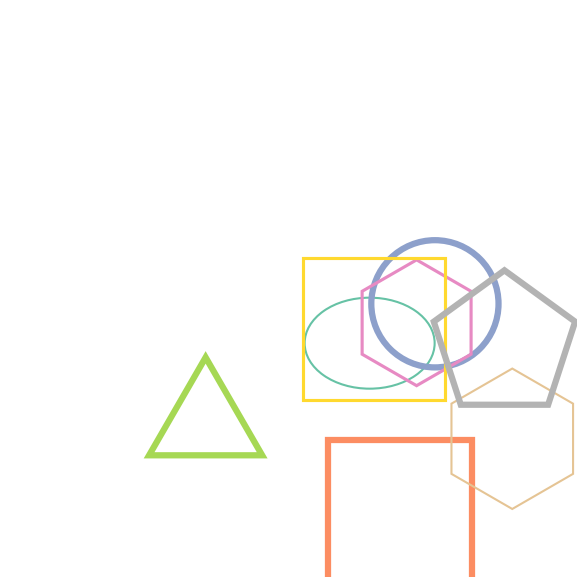[{"shape": "oval", "thickness": 1, "radius": 0.56, "center": [0.64, 0.405]}, {"shape": "square", "thickness": 3, "radius": 0.62, "center": [0.692, 0.112]}, {"shape": "circle", "thickness": 3, "radius": 0.55, "center": [0.753, 0.473]}, {"shape": "hexagon", "thickness": 1.5, "radius": 0.54, "center": [0.721, 0.44]}, {"shape": "triangle", "thickness": 3, "radius": 0.57, "center": [0.356, 0.267]}, {"shape": "square", "thickness": 1.5, "radius": 0.62, "center": [0.647, 0.43]}, {"shape": "hexagon", "thickness": 1, "radius": 0.61, "center": [0.887, 0.239]}, {"shape": "pentagon", "thickness": 3, "radius": 0.64, "center": [0.874, 0.402]}]